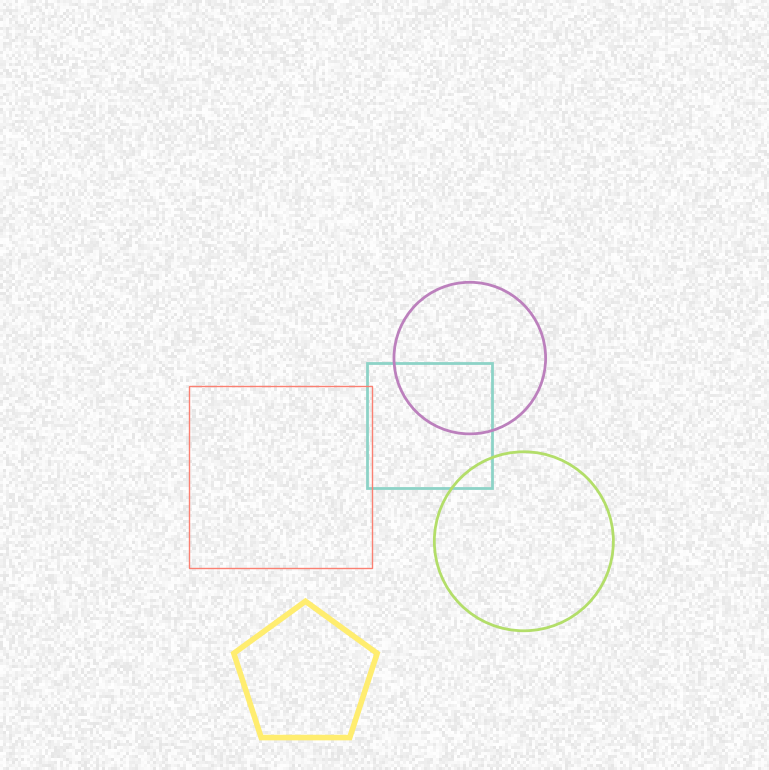[{"shape": "square", "thickness": 1, "radius": 0.41, "center": [0.558, 0.447]}, {"shape": "square", "thickness": 0.5, "radius": 0.59, "center": [0.364, 0.381]}, {"shape": "circle", "thickness": 1, "radius": 0.58, "center": [0.68, 0.297]}, {"shape": "circle", "thickness": 1, "radius": 0.49, "center": [0.61, 0.535]}, {"shape": "pentagon", "thickness": 2, "radius": 0.49, "center": [0.397, 0.121]}]